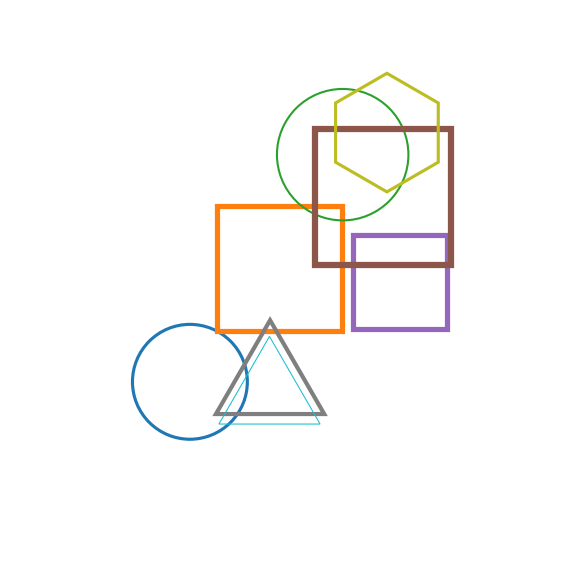[{"shape": "circle", "thickness": 1.5, "radius": 0.5, "center": [0.329, 0.338]}, {"shape": "square", "thickness": 2.5, "radius": 0.54, "center": [0.484, 0.535]}, {"shape": "circle", "thickness": 1, "radius": 0.57, "center": [0.593, 0.731]}, {"shape": "square", "thickness": 2.5, "radius": 0.41, "center": [0.693, 0.511]}, {"shape": "square", "thickness": 3, "radius": 0.59, "center": [0.664, 0.658]}, {"shape": "triangle", "thickness": 2, "radius": 0.54, "center": [0.468, 0.336]}, {"shape": "hexagon", "thickness": 1.5, "radius": 0.51, "center": [0.67, 0.77]}, {"shape": "triangle", "thickness": 0.5, "radius": 0.51, "center": [0.467, 0.315]}]